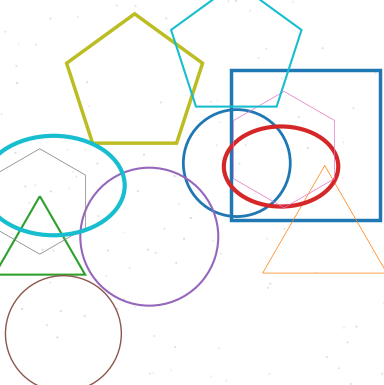[{"shape": "square", "thickness": 2.5, "radius": 0.97, "center": [0.793, 0.623]}, {"shape": "circle", "thickness": 2, "radius": 0.69, "center": [0.615, 0.576]}, {"shape": "triangle", "thickness": 0.5, "radius": 0.93, "center": [0.843, 0.384]}, {"shape": "triangle", "thickness": 1.5, "radius": 0.68, "center": [0.103, 0.355]}, {"shape": "oval", "thickness": 3, "radius": 0.74, "center": [0.73, 0.568]}, {"shape": "circle", "thickness": 1.5, "radius": 0.9, "center": [0.388, 0.385]}, {"shape": "circle", "thickness": 1, "radius": 0.75, "center": [0.165, 0.133]}, {"shape": "hexagon", "thickness": 0.5, "radius": 0.76, "center": [0.738, 0.611]}, {"shape": "hexagon", "thickness": 0.5, "radius": 0.68, "center": [0.103, 0.477]}, {"shape": "pentagon", "thickness": 2.5, "radius": 0.93, "center": [0.35, 0.778]}, {"shape": "pentagon", "thickness": 1.5, "radius": 0.89, "center": [0.614, 0.867]}, {"shape": "oval", "thickness": 3, "radius": 0.92, "center": [0.139, 0.518]}]